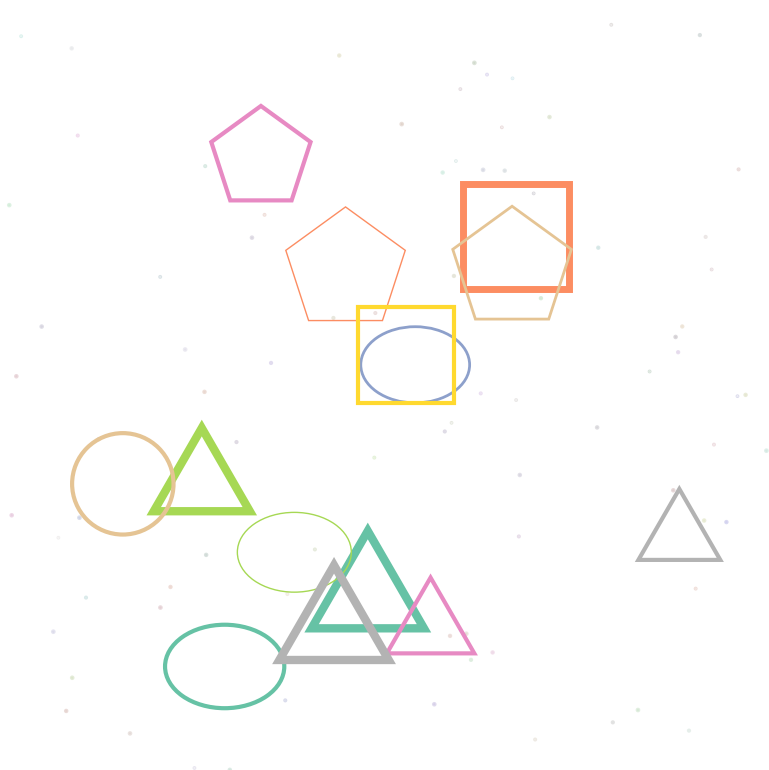[{"shape": "oval", "thickness": 1.5, "radius": 0.39, "center": [0.292, 0.134]}, {"shape": "triangle", "thickness": 3, "radius": 0.42, "center": [0.478, 0.226]}, {"shape": "pentagon", "thickness": 0.5, "radius": 0.41, "center": [0.449, 0.65]}, {"shape": "square", "thickness": 2.5, "radius": 0.34, "center": [0.67, 0.693]}, {"shape": "oval", "thickness": 1, "radius": 0.35, "center": [0.539, 0.526]}, {"shape": "pentagon", "thickness": 1.5, "radius": 0.34, "center": [0.339, 0.795]}, {"shape": "triangle", "thickness": 1.5, "radius": 0.33, "center": [0.559, 0.184]}, {"shape": "oval", "thickness": 0.5, "radius": 0.37, "center": [0.382, 0.283]}, {"shape": "triangle", "thickness": 3, "radius": 0.36, "center": [0.262, 0.372]}, {"shape": "square", "thickness": 1.5, "radius": 0.31, "center": [0.528, 0.539]}, {"shape": "pentagon", "thickness": 1, "radius": 0.41, "center": [0.665, 0.651]}, {"shape": "circle", "thickness": 1.5, "radius": 0.33, "center": [0.16, 0.372]}, {"shape": "triangle", "thickness": 3, "radius": 0.41, "center": [0.434, 0.184]}, {"shape": "triangle", "thickness": 1.5, "radius": 0.31, "center": [0.882, 0.304]}]